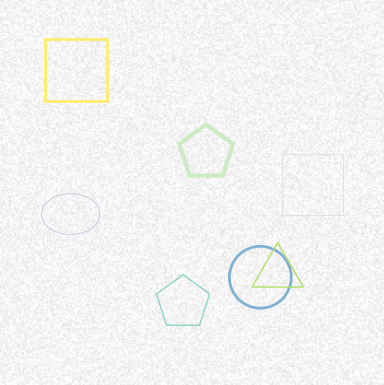[{"shape": "pentagon", "thickness": 1, "radius": 0.36, "center": [0.475, 0.214]}, {"shape": "oval", "thickness": 0.5, "radius": 0.38, "center": [0.184, 0.444]}, {"shape": "circle", "thickness": 2, "radius": 0.4, "center": [0.676, 0.28]}, {"shape": "triangle", "thickness": 1, "radius": 0.39, "center": [0.721, 0.293]}, {"shape": "square", "thickness": 0.5, "radius": 0.4, "center": [0.811, 0.521]}, {"shape": "pentagon", "thickness": 3, "radius": 0.37, "center": [0.536, 0.603]}, {"shape": "square", "thickness": 2, "radius": 0.4, "center": [0.198, 0.817]}]